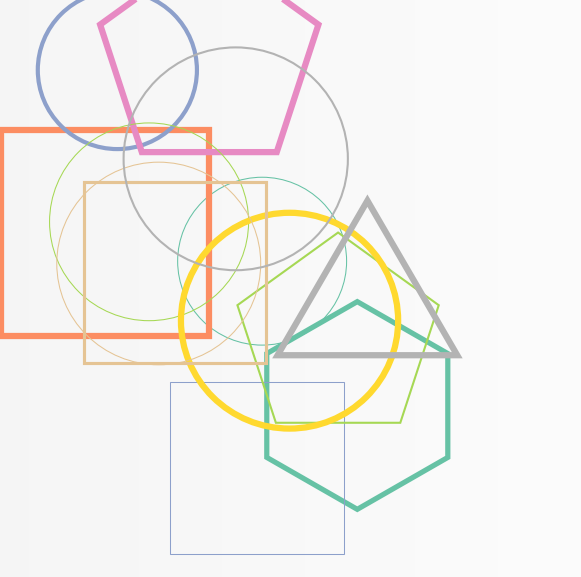[{"shape": "circle", "thickness": 0.5, "radius": 0.73, "center": [0.451, 0.547]}, {"shape": "hexagon", "thickness": 2.5, "radius": 0.9, "center": [0.615, 0.297]}, {"shape": "square", "thickness": 3, "radius": 0.89, "center": [0.181, 0.595]}, {"shape": "circle", "thickness": 2, "radius": 0.68, "center": [0.202, 0.878]}, {"shape": "square", "thickness": 0.5, "radius": 0.75, "center": [0.442, 0.189]}, {"shape": "pentagon", "thickness": 3, "radius": 0.99, "center": [0.36, 0.895]}, {"shape": "circle", "thickness": 0.5, "radius": 0.86, "center": [0.256, 0.615]}, {"shape": "pentagon", "thickness": 1, "radius": 0.91, "center": [0.582, 0.414]}, {"shape": "circle", "thickness": 3, "radius": 0.93, "center": [0.498, 0.444]}, {"shape": "square", "thickness": 1.5, "radius": 0.78, "center": [0.302, 0.527]}, {"shape": "circle", "thickness": 0.5, "radius": 0.88, "center": [0.273, 0.543]}, {"shape": "triangle", "thickness": 3, "radius": 0.89, "center": [0.632, 0.473]}, {"shape": "circle", "thickness": 1, "radius": 0.96, "center": [0.406, 0.724]}]